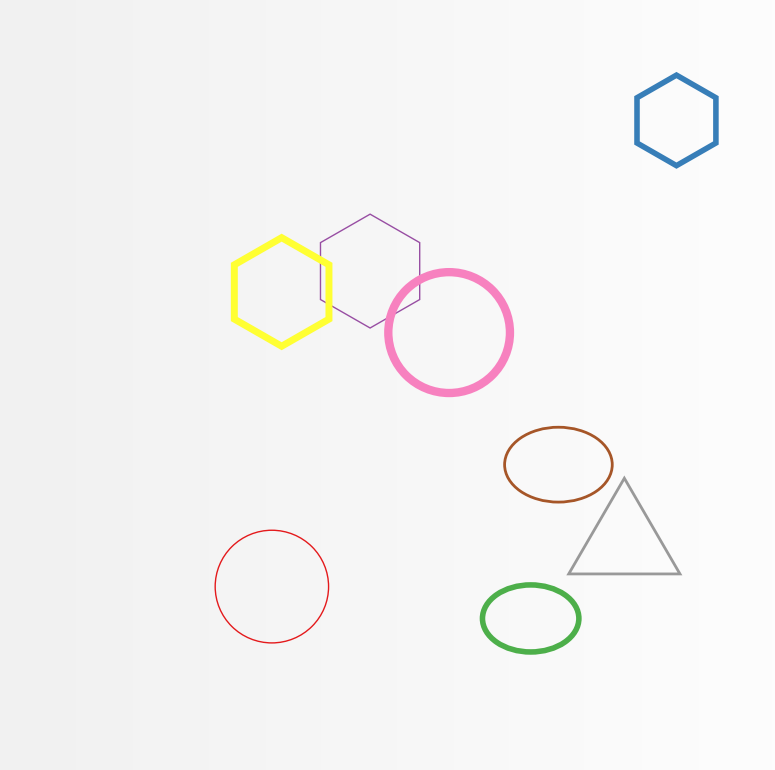[{"shape": "circle", "thickness": 0.5, "radius": 0.37, "center": [0.351, 0.238]}, {"shape": "hexagon", "thickness": 2, "radius": 0.29, "center": [0.873, 0.844]}, {"shape": "oval", "thickness": 2, "radius": 0.31, "center": [0.685, 0.197]}, {"shape": "hexagon", "thickness": 0.5, "radius": 0.37, "center": [0.478, 0.648]}, {"shape": "hexagon", "thickness": 2.5, "radius": 0.35, "center": [0.363, 0.621]}, {"shape": "oval", "thickness": 1, "radius": 0.35, "center": [0.721, 0.397]}, {"shape": "circle", "thickness": 3, "radius": 0.39, "center": [0.58, 0.568]}, {"shape": "triangle", "thickness": 1, "radius": 0.41, "center": [0.806, 0.296]}]